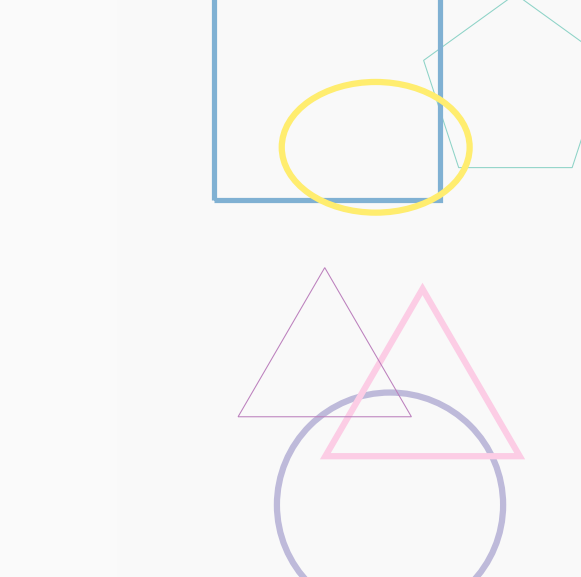[{"shape": "pentagon", "thickness": 0.5, "radius": 0.83, "center": [0.887, 0.843]}, {"shape": "circle", "thickness": 3, "radius": 0.97, "center": [0.671, 0.125]}, {"shape": "square", "thickness": 2.5, "radius": 0.97, "center": [0.563, 0.847]}, {"shape": "triangle", "thickness": 3, "radius": 0.97, "center": [0.727, 0.306]}, {"shape": "triangle", "thickness": 0.5, "radius": 0.86, "center": [0.559, 0.364]}, {"shape": "oval", "thickness": 3, "radius": 0.81, "center": [0.646, 0.744]}]